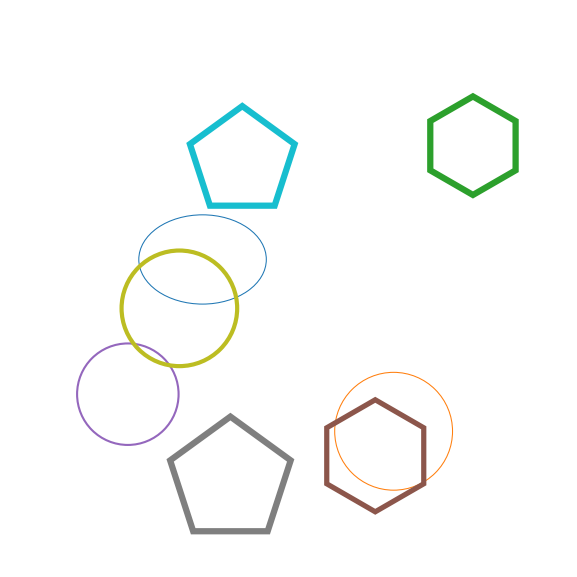[{"shape": "oval", "thickness": 0.5, "radius": 0.55, "center": [0.351, 0.55]}, {"shape": "circle", "thickness": 0.5, "radius": 0.51, "center": [0.682, 0.252]}, {"shape": "hexagon", "thickness": 3, "radius": 0.43, "center": [0.819, 0.747]}, {"shape": "circle", "thickness": 1, "radius": 0.44, "center": [0.221, 0.317]}, {"shape": "hexagon", "thickness": 2.5, "radius": 0.48, "center": [0.65, 0.21]}, {"shape": "pentagon", "thickness": 3, "radius": 0.55, "center": [0.399, 0.168]}, {"shape": "circle", "thickness": 2, "radius": 0.5, "center": [0.311, 0.465]}, {"shape": "pentagon", "thickness": 3, "radius": 0.48, "center": [0.42, 0.72]}]